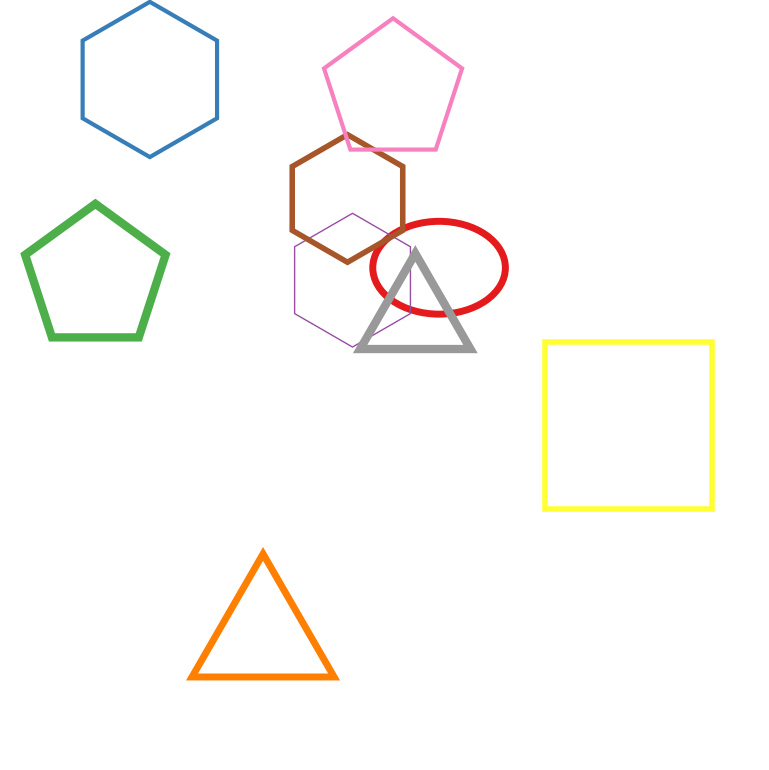[{"shape": "oval", "thickness": 2.5, "radius": 0.43, "center": [0.57, 0.652]}, {"shape": "hexagon", "thickness": 1.5, "radius": 0.5, "center": [0.195, 0.897]}, {"shape": "pentagon", "thickness": 3, "radius": 0.48, "center": [0.124, 0.639]}, {"shape": "hexagon", "thickness": 0.5, "radius": 0.43, "center": [0.458, 0.636]}, {"shape": "triangle", "thickness": 2.5, "radius": 0.53, "center": [0.342, 0.174]}, {"shape": "square", "thickness": 2, "radius": 0.54, "center": [0.816, 0.447]}, {"shape": "hexagon", "thickness": 2, "radius": 0.41, "center": [0.451, 0.742]}, {"shape": "pentagon", "thickness": 1.5, "radius": 0.47, "center": [0.51, 0.882]}, {"shape": "triangle", "thickness": 3, "radius": 0.41, "center": [0.539, 0.588]}]